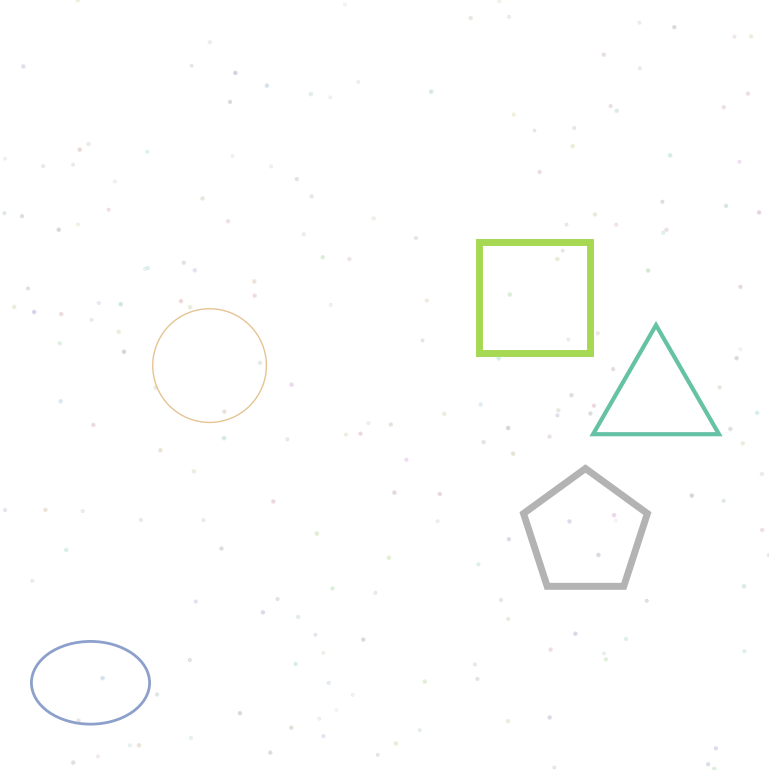[{"shape": "triangle", "thickness": 1.5, "radius": 0.47, "center": [0.852, 0.483]}, {"shape": "oval", "thickness": 1, "radius": 0.38, "center": [0.118, 0.113]}, {"shape": "square", "thickness": 2.5, "radius": 0.36, "center": [0.695, 0.614]}, {"shape": "circle", "thickness": 0.5, "radius": 0.37, "center": [0.272, 0.525]}, {"shape": "pentagon", "thickness": 2.5, "radius": 0.42, "center": [0.76, 0.307]}]